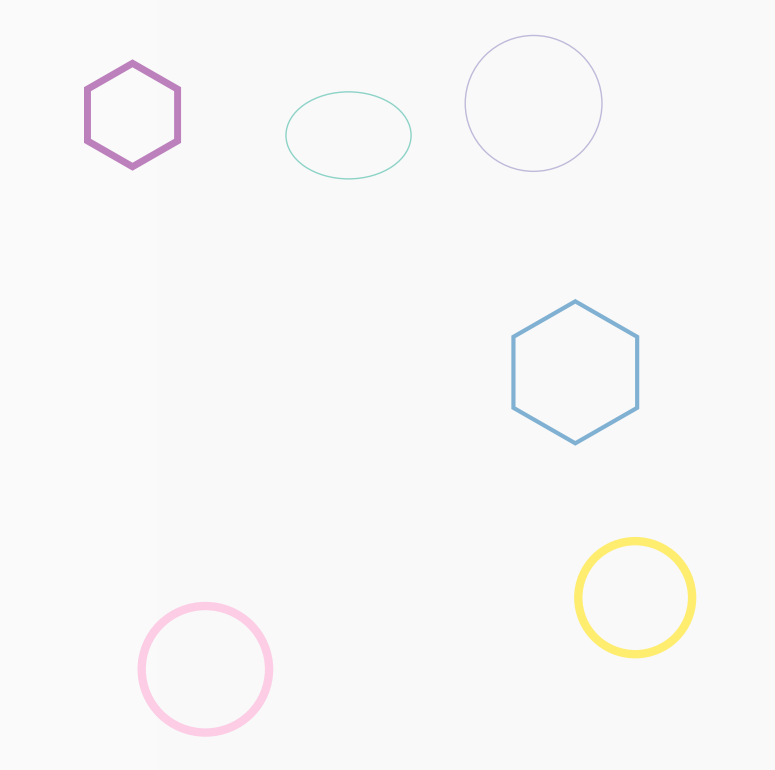[{"shape": "oval", "thickness": 0.5, "radius": 0.4, "center": [0.45, 0.824]}, {"shape": "circle", "thickness": 0.5, "radius": 0.44, "center": [0.689, 0.866]}, {"shape": "hexagon", "thickness": 1.5, "radius": 0.46, "center": [0.742, 0.516]}, {"shape": "circle", "thickness": 3, "radius": 0.41, "center": [0.265, 0.131]}, {"shape": "hexagon", "thickness": 2.5, "radius": 0.34, "center": [0.171, 0.851]}, {"shape": "circle", "thickness": 3, "radius": 0.37, "center": [0.82, 0.224]}]